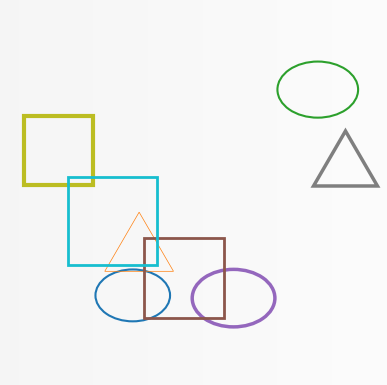[{"shape": "oval", "thickness": 1.5, "radius": 0.48, "center": [0.343, 0.233]}, {"shape": "triangle", "thickness": 0.5, "radius": 0.51, "center": [0.359, 0.346]}, {"shape": "oval", "thickness": 1.5, "radius": 0.52, "center": [0.82, 0.767]}, {"shape": "oval", "thickness": 2.5, "radius": 0.53, "center": [0.603, 0.226]}, {"shape": "square", "thickness": 2, "radius": 0.52, "center": [0.474, 0.278]}, {"shape": "triangle", "thickness": 2.5, "radius": 0.48, "center": [0.892, 0.565]}, {"shape": "square", "thickness": 3, "radius": 0.45, "center": [0.15, 0.609]}, {"shape": "square", "thickness": 2, "radius": 0.57, "center": [0.29, 0.425]}]